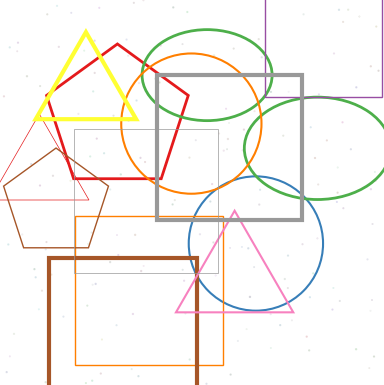[{"shape": "pentagon", "thickness": 2, "radius": 0.97, "center": [0.305, 0.692]}, {"shape": "triangle", "thickness": 0.5, "radius": 0.74, "center": [0.102, 0.555]}, {"shape": "circle", "thickness": 1.5, "radius": 0.87, "center": [0.665, 0.368]}, {"shape": "oval", "thickness": 2, "radius": 0.84, "center": [0.538, 0.805]}, {"shape": "oval", "thickness": 2, "radius": 0.95, "center": [0.825, 0.615]}, {"shape": "square", "thickness": 1, "radius": 0.75, "center": [0.84, 0.898]}, {"shape": "circle", "thickness": 1.5, "radius": 0.91, "center": [0.497, 0.679]}, {"shape": "square", "thickness": 1, "radius": 0.97, "center": [0.387, 0.245]}, {"shape": "triangle", "thickness": 3, "radius": 0.75, "center": [0.223, 0.766]}, {"shape": "pentagon", "thickness": 1, "radius": 0.72, "center": [0.146, 0.472]}, {"shape": "square", "thickness": 3, "radius": 0.96, "center": [0.319, 0.137]}, {"shape": "triangle", "thickness": 1.5, "radius": 0.88, "center": [0.609, 0.277]}, {"shape": "square", "thickness": 3, "radius": 0.94, "center": [0.597, 0.617]}, {"shape": "square", "thickness": 0.5, "radius": 0.93, "center": [0.378, 0.477]}]